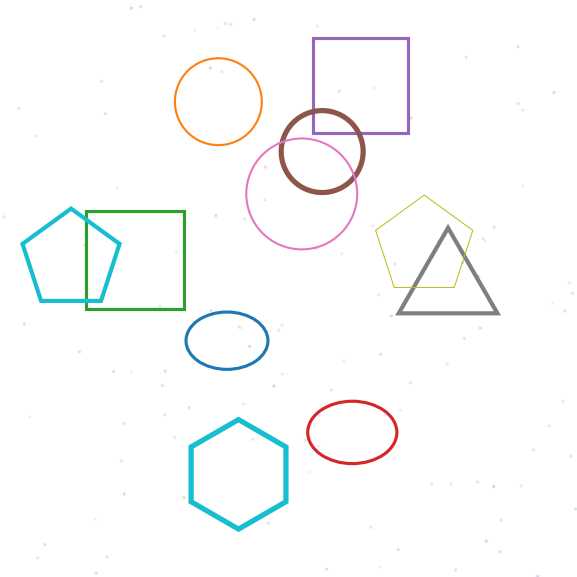[{"shape": "oval", "thickness": 1.5, "radius": 0.35, "center": [0.393, 0.409]}, {"shape": "circle", "thickness": 1, "radius": 0.38, "center": [0.378, 0.823]}, {"shape": "square", "thickness": 1.5, "radius": 0.42, "center": [0.234, 0.549]}, {"shape": "oval", "thickness": 1.5, "radius": 0.39, "center": [0.61, 0.25]}, {"shape": "square", "thickness": 1.5, "radius": 0.41, "center": [0.625, 0.852]}, {"shape": "circle", "thickness": 2.5, "radius": 0.35, "center": [0.558, 0.737]}, {"shape": "circle", "thickness": 1, "radius": 0.48, "center": [0.523, 0.663]}, {"shape": "triangle", "thickness": 2, "radius": 0.49, "center": [0.776, 0.506]}, {"shape": "pentagon", "thickness": 0.5, "radius": 0.44, "center": [0.735, 0.573]}, {"shape": "pentagon", "thickness": 2, "radius": 0.44, "center": [0.123, 0.55]}, {"shape": "hexagon", "thickness": 2.5, "radius": 0.47, "center": [0.413, 0.178]}]